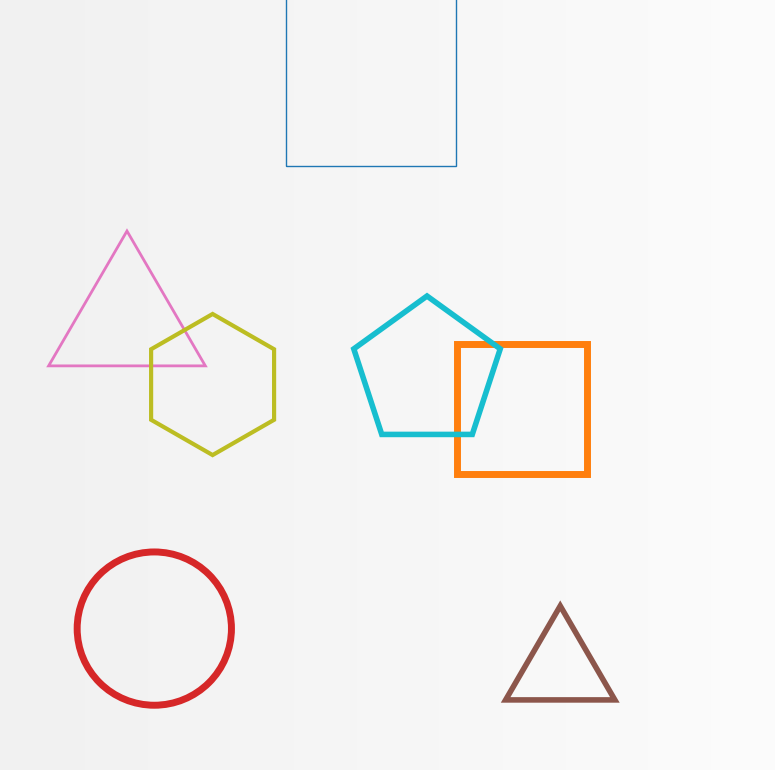[{"shape": "square", "thickness": 0.5, "radius": 0.55, "center": [0.478, 0.893]}, {"shape": "square", "thickness": 2.5, "radius": 0.42, "center": [0.673, 0.469]}, {"shape": "circle", "thickness": 2.5, "radius": 0.5, "center": [0.199, 0.184]}, {"shape": "triangle", "thickness": 2, "radius": 0.41, "center": [0.723, 0.132]}, {"shape": "triangle", "thickness": 1, "radius": 0.58, "center": [0.164, 0.583]}, {"shape": "hexagon", "thickness": 1.5, "radius": 0.46, "center": [0.274, 0.501]}, {"shape": "pentagon", "thickness": 2, "radius": 0.5, "center": [0.551, 0.516]}]